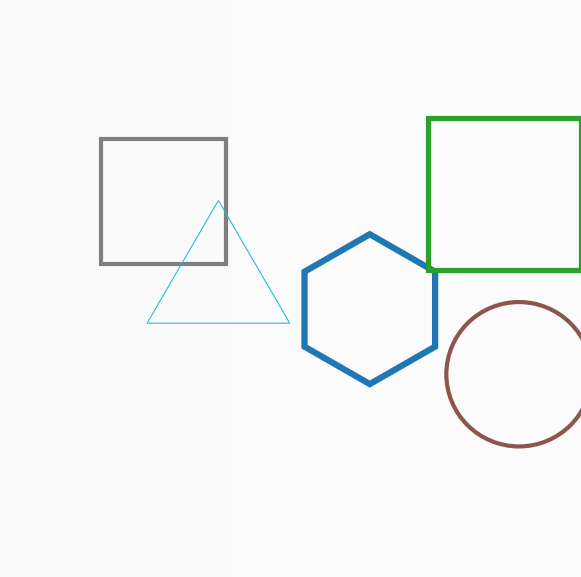[{"shape": "hexagon", "thickness": 3, "radius": 0.65, "center": [0.636, 0.464]}, {"shape": "square", "thickness": 2.5, "radius": 0.66, "center": [0.868, 0.663]}, {"shape": "circle", "thickness": 2, "radius": 0.63, "center": [0.893, 0.351]}, {"shape": "square", "thickness": 2, "radius": 0.54, "center": [0.281, 0.65]}, {"shape": "triangle", "thickness": 0.5, "radius": 0.71, "center": [0.376, 0.51]}]